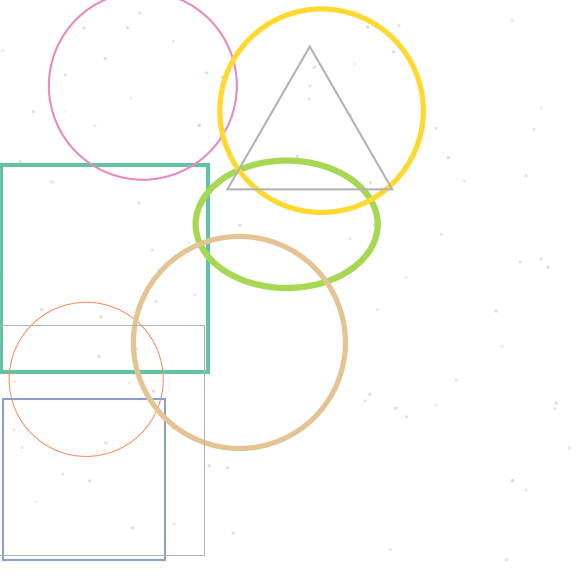[{"shape": "square", "thickness": 2, "radius": 0.9, "center": [0.182, 0.535]}, {"shape": "circle", "thickness": 0.5, "radius": 0.67, "center": [0.149, 0.342]}, {"shape": "square", "thickness": 1, "radius": 0.7, "center": [0.146, 0.169]}, {"shape": "circle", "thickness": 1, "radius": 0.81, "center": [0.247, 0.851]}, {"shape": "oval", "thickness": 3, "radius": 0.79, "center": [0.496, 0.611]}, {"shape": "circle", "thickness": 2.5, "radius": 0.88, "center": [0.557, 0.807]}, {"shape": "circle", "thickness": 2.5, "radius": 0.92, "center": [0.415, 0.406]}, {"shape": "triangle", "thickness": 1, "radius": 0.82, "center": [0.536, 0.754]}, {"shape": "square", "thickness": 0.5, "radius": 1.0, "center": [0.154, 0.237]}]